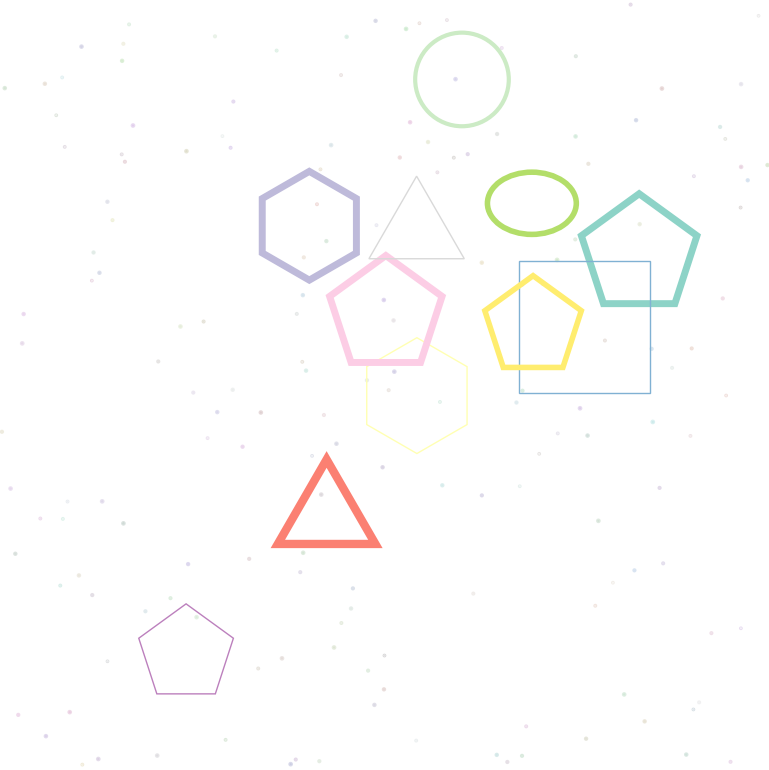[{"shape": "pentagon", "thickness": 2.5, "radius": 0.39, "center": [0.83, 0.669]}, {"shape": "hexagon", "thickness": 0.5, "radius": 0.38, "center": [0.541, 0.486]}, {"shape": "hexagon", "thickness": 2.5, "radius": 0.35, "center": [0.402, 0.707]}, {"shape": "triangle", "thickness": 3, "radius": 0.37, "center": [0.424, 0.33]}, {"shape": "square", "thickness": 0.5, "radius": 0.43, "center": [0.759, 0.575]}, {"shape": "oval", "thickness": 2, "radius": 0.29, "center": [0.691, 0.736]}, {"shape": "pentagon", "thickness": 2.5, "radius": 0.38, "center": [0.501, 0.591]}, {"shape": "triangle", "thickness": 0.5, "radius": 0.36, "center": [0.541, 0.7]}, {"shape": "pentagon", "thickness": 0.5, "radius": 0.32, "center": [0.242, 0.151]}, {"shape": "circle", "thickness": 1.5, "radius": 0.3, "center": [0.6, 0.897]}, {"shape": "pentagon", "thickness": 2, "radius": 0.33, "center": [0.692, 0.576]}]